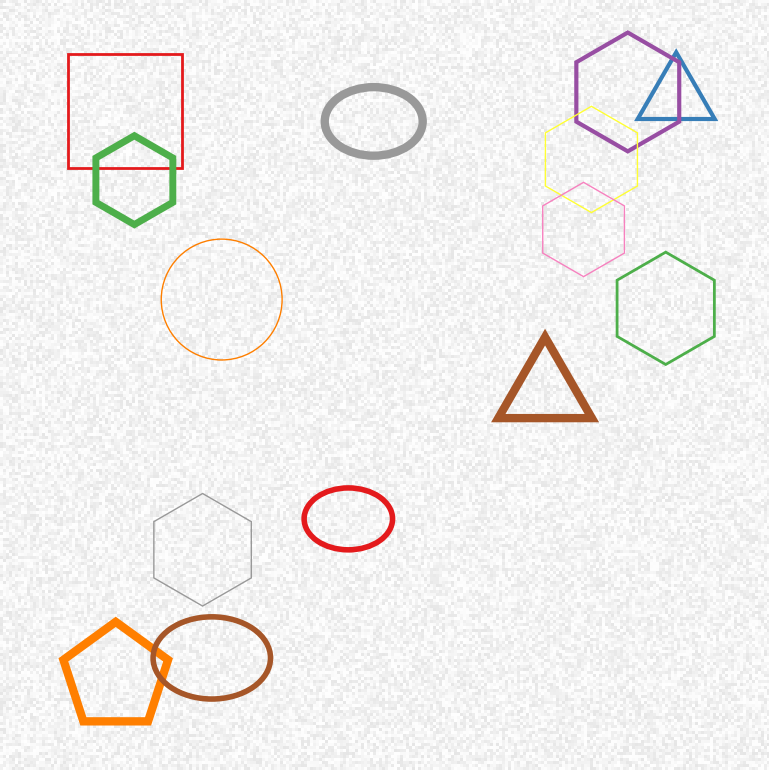[{"shape": "oval", "thickness": 2, "radius": 0.29, "center": [0.452, 0.326]}, {"shape": "square", "thickness": 1, "radius": 0.37, "center": [0.162, 0.856]}, {"shape": "triangle", "thickness": 1.5, "radius": 0.29, "center": [0.878, 0.874]}, {"shape": "hexagon", "thickness": 1, "radius": 0.36, "center": [0.865, 0.6]}, {"shape": "hexagon", "thickness": 2.5, "radius": 0.29, "center": [0.174, 0.766]}, {"shape": "hexagon", "thickness": 1.5, "radius": 0.39, "center": [0.815, 0.881]}, {"shape": "circle", "thickness": 0.5, "radius": 0.39, "center": [0.288, 0.611]}, {"shape": "pentagon", "thickness": 3, "radius": 0.36, "center": [0.15, 0.121]}, {"shape": "hexagon", "thickness": 0.5, "radius": 0.35, "center": [0.768, 0.793]}, {"shape": "oval", "thickness": 2, "radius": 0.38, "center": [0.275, 0.146]}, {"shape": "triangle", "thickness": 3, "radius": 0.35, "center": [0.708, 0.492]}, {"shape": "hexagon", "thickness": 0.5, "radius": 0.31, "center": [0.758, 0.702]}, {"shape": "oval", "thickness": 3, "radius": 0.32, "center": [0.485, 0.842]}, {"shape": "hexagon", "thickness": 0.5, "radius": 0.37, "center": [0.263, 0.286]}]